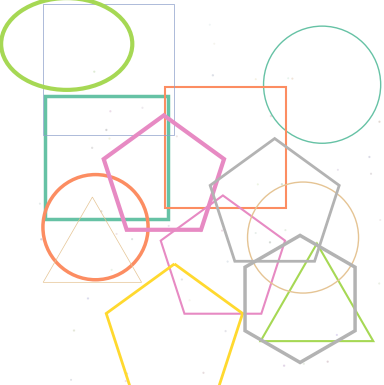[{"shape": "square", "thickness": 2.5, "radius": 0.8, "center": [0.277, 0.591]}, {"shape": "circle", "thickness": 1, "radius": 0.76, "center": [0.837, 0.78]}, {"shape": "circle", "thickness": 2.5, "radius": 0.68, "center": [0.248, 0.41]}, {"shape": "square", "thickness": 1.5, "radius": 0.78, "center": [0.586, 0.616]}, {"shape": "square", "thickness": 0.5, "radius": 0.85, "center": [0.282, 0.821]}, {"shape": "pentagon", "thickness": 1.5, "radius": 0.85, "center": [0.579, 0.323]}, {"shape": "pentagon", "thickness": 3, "radius": 0.82, "center": [0.426, 0.536]}, {"shape": "oval", "thickness": 3, "radius": 0.85, "center": [0.173, 0.886]}, {"shape": "triangle", "thickness": 1.5, "radius": 0.84, "center": [0.823, 0.198]}, {"shape": "pentagon", "thickness": 2, "radius": 0.93, "center": [0.453, 0.128]}, {"shape": "triangle", "thickness": 0.5, "radius": 0.74, "center": [0.24, 0.34]}, {"shape": "circle", "thickness": 1, "radius": 0.72, "center": [0.787, 0.383]}, {"shape": "hexagon", "thickness": 2.5, "radius": 0.83, "center": [0.779, 0.223]}, {"shape": "pentagon", "thickness": 2, "radius": 0.88, "center": [0.713, 0.464]}]